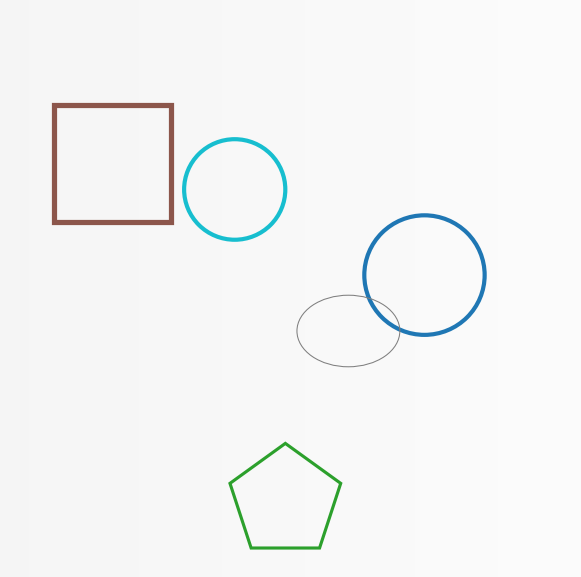[{"shape": "circle", "thickness": 2, "radius": 0.52, "center": [0.73, 0.523]}, {"shape": "pentagon", "thickness": 1.5, "radius": 0.5, "center": [0.491, 0.131]}, {"shape": "square", "thickness": 2.5, "radius": 0.5, "center": [0.194, 0.716]}, {"shape": "oval", "thickness": 0.5, "radius": 0.44, "center": [0.599, 0.426]}, {"shape": "circle", "thickness": 2, "radius": 0.44, "center": [0.404, 0.671]}]